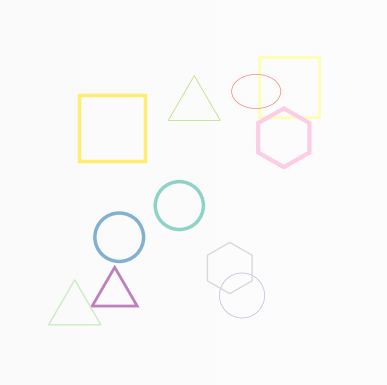[{"shape": "circle", "thickness": 2.5, "radius": 0.31, "center": [0.463, 0.466]}, {"shape": "square", "thickness": 2, "radius": 0.39, "center": [0.746, 0.774]}, {"shape": "circle", "thickness": 0.5, "radius": 0.29, "center": [0.625, 0.233]}, {"shape": "oval", "thickness": 0.5, "radius": 0.32, "center": [0.661, 0.762]}, {"shape": "circle", "thickness": 2.5, "radius": 0.31, "center": [0.308, 0.384]}, {"shape": "triangle", "thickness": 0.5, "radius": 0.39, "center": [0.501, 0.726]}, {"shape": "hexagon", "thickness": 3, "radius": 0.38, "center": [0.732, 0.642]}, {"shape": "hexagon", "thickness": 1, "radius": 0.33, "center": [0.593, 0.304]}, {"shape": "triangle", "thickness": 2, "radius": 0.34, "center": [0.296, 0.239]}, {"shape": "triangle", "thickness": 1, "radius": 0.39, "center": [0.193, 0.195]}, {"shape": "square", "thickness": 2.5, "radius": 0.43, "center": [0.289, 0.668]}]